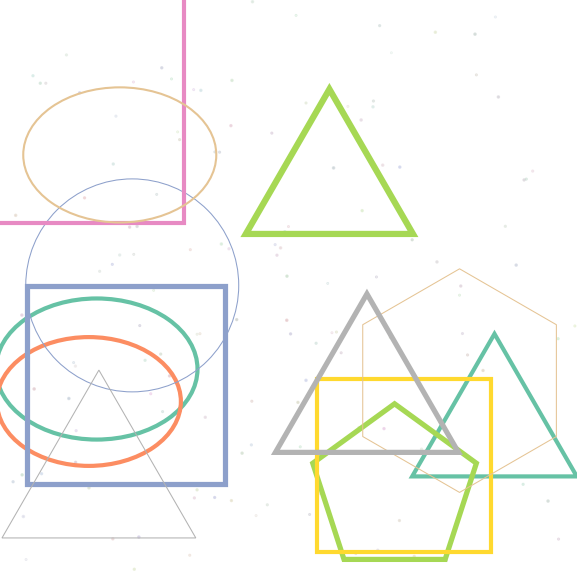[{"shape": "oval", "thickness": 2, "radius": 0.87, "center": [0.167, 0.36]}, {"shape": "triangle", "thickness": 2, "radius": 0.82, "center": [0.856, 0.256]}, {"shape": "oval", "thickness": 2, "radius": 0.8, "center": [0.154, 0.304]}, {"shape": "circle", "thickness": 0.5, "radius": 0.92, "center": [0.229, 0.505]}, {"shape": "square", "thickness": 2.5, "radius": 0.86, "center": [0.219, 0.332]}, {"shape": "square", "thickness": 2, "radius": 1.0, "center": [0.119, 0.813]}, {"shape": "triangle", "thickness": 3, "radius": 0.84, "center": [0.57, 0.678]}, {"shape": "pentagon", "thickness": 2.5, "radius": 0.74, "center": [0.683, 0.151]}, {"shape": "square", "thickness": 2, "radius": 0.75, "center": [0.7, 0.193]}, {"shape": "hexagon", "thickness": 0.5, "radius": 0.97, "center": [0.796, 0.34]}, {"shape": "oval", "thickness": 1, "radius": 0.84, "center": [0.207, 0.731]}, {"shape": "triangle", "thickness": 0.5, "radius": 0.97, "center": [0.171, 0.165]}, {"shape": "triangle", "thickness": 2.5, "radius": 0.91, "center": [0.635, 0.307]}]